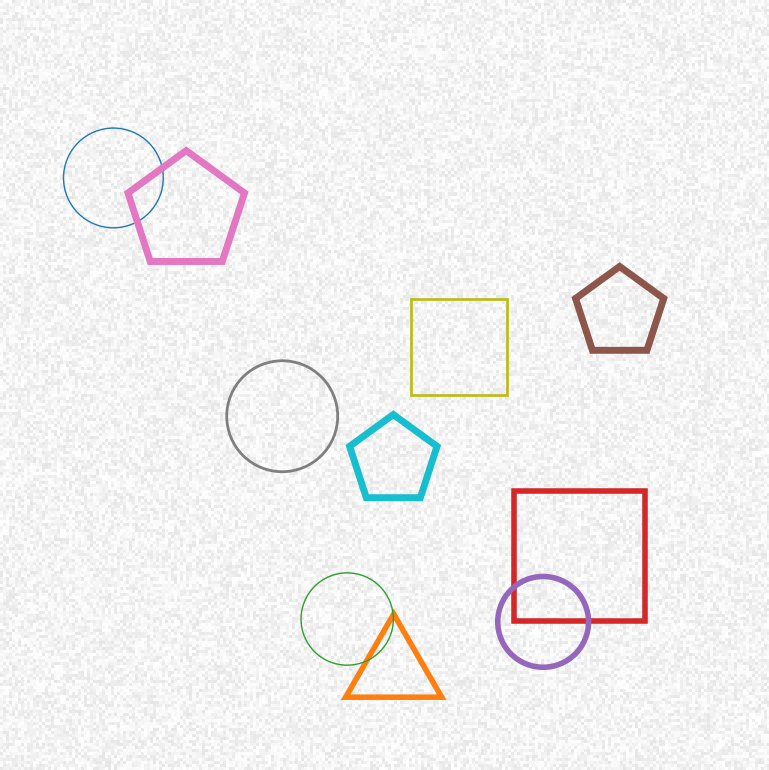[{"shape": "circle", "thickness": 0.5, "radius": 0.32, "center": [0.147, 0.769]}, {"shape": "triangle", "thickness": 2, "radius": 0.36, "center": [0.511, 0.131]}, {"shape": "circle", "thickness": 0.5, "radius": 0.3, "center": [0.451, 0.196]}, {"shape": "square", "thickness": 2, "radius": 0.42, "center": [0.752, 0.278]}, {"shape": "circle", "thickness": 2, "radius": 0.29, "center": [0.705, 0.192]}, {"shape": "pentagon", "thickness": 2.5, "radius": 0.3, "center": [0.805, 0.594]}, {"shape": "pentagon", "thickness": 2.5, "radius": 0.4, "center": [0.242, 0.725]}, {"shape": "circle", "thickness": 1, "radius": 0.36, "center": [0.367, 0.459]}, {"shape": "square", "thickness": 1, "radius": 0.31, "center": [0.596, 0.549]}, {"shape": "pentagon", "thickness": 2.5, "radius": 0.3, "center": [0.511, 0.402]}]